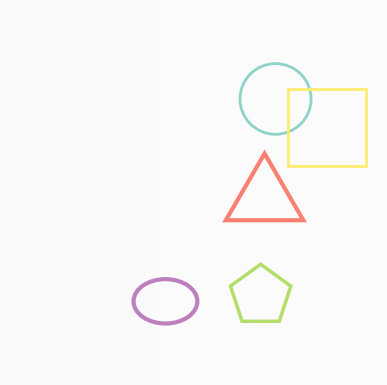[{"shape": "circle", "thickness": 2, "radius": 0.46, "center": [0.711, 0.743]}, {"shape": "triangle", "thickness": 3, "radius": 0.58, "center": [0.683, 0.486]}, {"shape": "pentagon", "thickness": 2.5, "radius": 0.41, "center": [0.673, 0.232]}, {"shape": "oval", "thickness": 3, "radius": 0.41, "center": [0.427, 0.217]}, {"shape": "square", "thickness": 2, "radius": 0.5, "center": [0.844, 0.668]}]